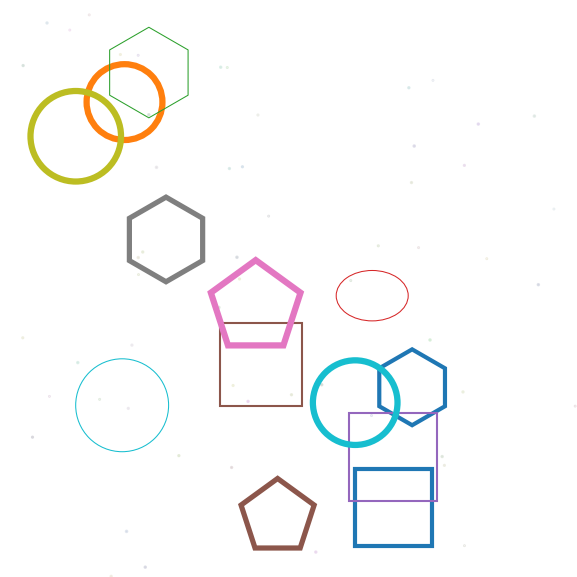[{"shape": "hexagon", "thickness": 2, "radius": 0.33, "center": [0.714, 0.329]}, {"shape": "square", "thickness": 2, "radius": 0.33, "center": [0.681, 0.12]}, {"shape": "circle", "thickness": 3, "radius": 0.33, "center": [0.216, 0.822]}, {"shape": "hexagon", "thickness": 0.5, "radius": 0.39, "center": [0.258, 0.874]}, {"shape": "oval", "thickness": 0.5, "radius": 0.31, "center": [0.645, 0.487]}, {"shape": "square", "thickness": 1, "radius": 0.38, "center": [0.681, 0.208]}, {"shape": "square", "thickness": 1, "radius": 0.36, "center": [0.452, 0.368]}, {"shape": "pentagon", "thickness": 2.5, "radius": 0.33, "center": [0.481, 0.104]}, {"shape": "pentagon", "thickness": 3, "radius": 0.41, "center": [0.443, 0.467]}, {"shape": "hexagon", "thickness": 2.5, "radius": 0.37, "center": [0.287, 0.585]}, {"shape": "circle", "thickness": 3, "radius": 0.39, "center": [0.131, 0.763]}, {"shape": "circle", "thickness": 3, "radius": 0.37, "center": [0.615, 0.302]}, {"shape": "circle", "thickness": 0.5, "radius": 0.4, "center": [0.212, 0.297]}]